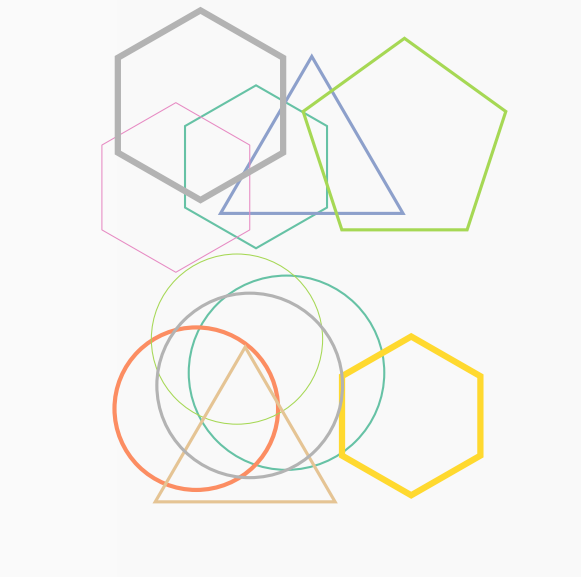[{"shape": "hexagon", "thickness": 1, "radius": 0.71, "center": [0.44, 0.71]}, {"shape": "circle", "thickness": 1, "radius": 0.84, "center": [0.493, 0.354]}, {"shape": "circle", "thickness": 2, "radius": 0.7, "center": [0.338, 0.291]}, {"shape": "triangle", "thickness": 1.5, "radius": 0.91, "center": [0.536, 0.72]}, {"shape": "hexagon", "thickness": 0.5, "radius": 0.73, "center": [0.303, 0.675]}, {"shape": "pentagon", "thickness": 1.5, "radius": 0.92, "center": [0.696, 0.749]}, {"shape": "circle", "thickness": 0.5, "radius": 0.74, "center": [0.408, 0.412]}, {"shape": "hexagon", "thickness": 3, "radius": 0.69, "center": [0.707, 0.279]}, {"shape": "triangle", "thickness": 1.5, "radius": 0.89, "center": [0.422, 0.219]}, {"shape": "hexagon", "thickness": 3, "radius": 0.82, "center": [0.345, 0.817]}, {"shape": "circle", "thickness": 1.5, "radius": 0.8, "center": [0.43, 0.332]}]